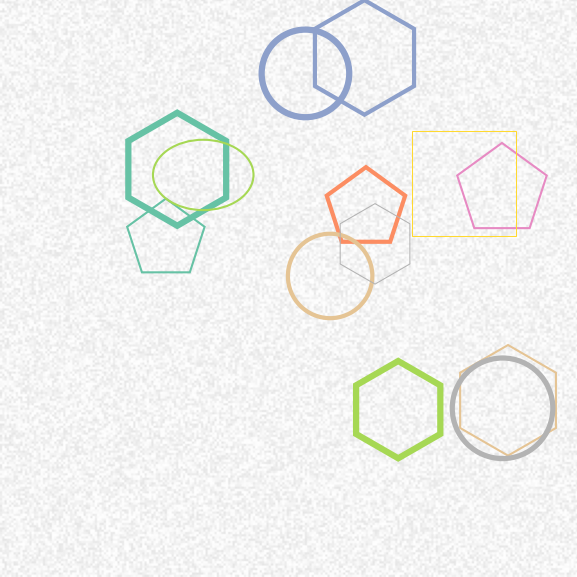[{"shape": "pentagon", "thickness": 1, "radius": 0.35, "center": [0.287, 0.585]}, {"shape": "hexagon", "thickness": 3, "radius": 0.49, "center": [0.307, 0.706]}, {"shape": "pentagon", "thickness": 2, "radius": 0.36, "center": [0.634, 0.638]}, {"shape": "hexagon", "thickness": 2, "radius": 0.5, "center": [0.631, 0.9]}, {"shape": "circle", "thickness": 3, "radius": 0.38, "center": [0.529, 0.872]}, {"shape": "pentagon", "thickness": 1, "radius": 0.41, "center": [0.869, 0.67]}, {"shape": "oval", "thickness": 1, "radius": 0.44, "center": [0.352, 0.696]}, {"shape": "hexagon", "thickness": 3, "radius": 0.42, "center": [0.69, 0.29]}, {"shape": "square", "thickness": 0.5, "radius": 0.45, "center": [0.803, 0.681]}, {"shape": "hexagon", "thickness": 1, "radius": 0.48, "center": [0.88, 0.306]}, {"shape": "circle", "thickness": 2, "radius": 0.37, "center": [0.572, 0.521]}, {"shape": "hexagon", "thickness": 0.5, "radius": 0.35, "center": [0.649, 0.577]}, {"shape": "circle", "thickness": 2.5, "radius": 0.44, "center": [0.87, 0.292]}]